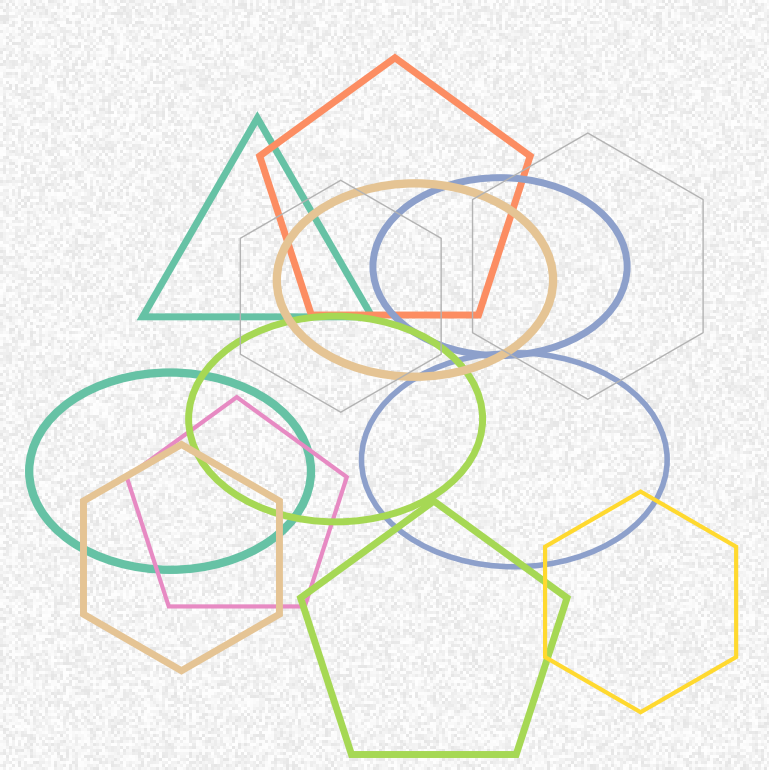[{"shape": "triangle", "thickness": 2.5, "radius": 0.86, "center": [0.334, 0.675]}, {"shape": "oval", "thickness": 3, "radius": 0.91, "center": [0.221, 0.388]}, {"shape": "pentagon", "thickness": 2.5, "radius": 0.92, "center": [0.513, 0.74]}, {"shape": "oval", "thickness": 2.5, "radius": 0.83, "center": [0.649, 0.654]}, {"shape": "oval", "thickness": 2, "radius": 0.99, "center": [0.668, 0.403]}, {"shape": "pentagon", "thickness": 1.5, "radius": 0.75, "center": [0.307, 0.334]}, {"shape": "oval", "thickness": 2.5, "radius": 0.95, "center": [0.436, 0.456]}, {"shape": "pentagon", "thickness": 2.5, "radius": 0.91, "center": [0.563, 0.167]}, {"shape": "hexagon", "thickness": 1.5, "radius": 0.72, "center": [0.832, 0.218]}, {"shape": "oval", "thickness": 3, "radius": 0.9, "center": [0.539, 0.636]}, {"shape": "hexagon", "thickness": 2.5, "radius": 0.73, "center": [0.236, 0.276]}, {"shape": "hexagon", "thickness": 0.5, "radius": 0.75, "center": [0.443, 0.615]}, {"shape": "hexagon", "thickness": 0.5, "radius": 0.86, "center": [0.763, 0.654]}]